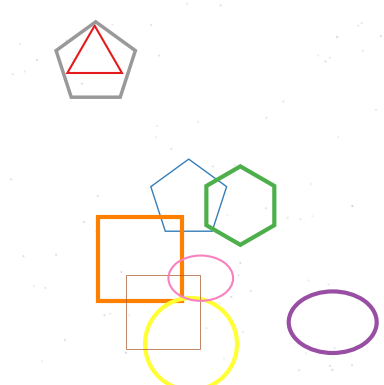[{"shape": "triangle", "thickness": 1.5, "radius": 0.41, "center": [0.246, 0.851]}, {"shape": "pentagon", "thickness": 1, "radius": 0.52, "center": [0.49, 0.483]}, {"shape": "hexagon", "thickness": 3, "radius": 0.51, "center": [0.624, 0.466]}, {"shape": "oval", "thickness": 3, "radius": 0.57, "center": [0.864, 0.163]}, {"shape": "square", "thickness": 3, "radius": 0.55, "center": [0.363, 0.328]}, {"shape": "circle", "thickness": 3, "radius": 0.6, "center": [0.496, 0.106]}, {"shape": "square", "thickness": 0.5, "radius": 0.48, "center": [0.424, 0.19]}, {"shape": "oval", "thickness": 1.5, "radius": 0.42, "center": [0.522, 0.277]}, {"shape": "pentagon", "thickness": 2.5, "radius": 0.54, "center": [0.249, 0.835]}]